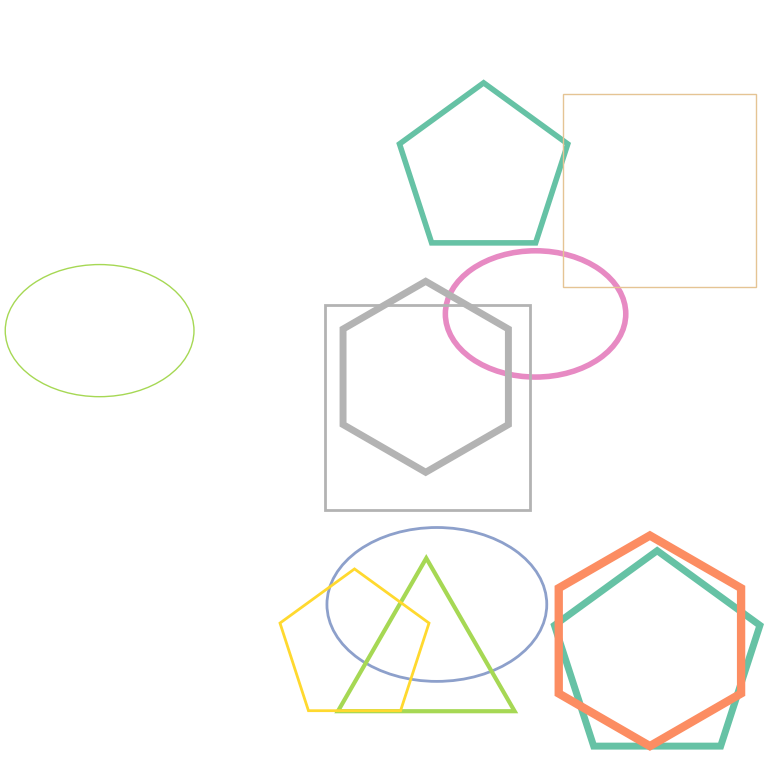[{"shape": "pentagon", "thickness": 2, "radius": 0.57, "center": [0.628, 0.778]}, {"shape": "pentagon", "thickness": 2.5, "radius": 0.7, "center": [0.853, 0.145]}, {"shape": "hexagon", "thickness": 3, "radius": 0.68, "center": [0.844, 0.168]}, {"shape": "oval", "thickness": 1, "radius": 0.71, "center": [0.567, 0.215]}, {"shape": "oval", "thickness": 2, "radius": 0.59, "center": [0.696, 0.592]}, {"shape": "oval", "thickness": 0.5, "radius": 0.61, "center": [0.129, 0.571]}, {"shape": "triangle", "thickness": 1.5, "radius": 0.66, "center": [0.554, 0.143]}, {"shape": "pentagon", "thickness": 1, "radius": 0.51, "center": [0.46, 0.159]}, {"shape": "square", "thickness": 0.5, "radius": 0.62, "center": [0.856, 0.753]}, {"shape": "square", "thickness": 1, "radius": 0.66, "center": [0.555, 0.47]}, {"shape": "hexagon", "thickness": 2.5, "radius": 0.62, "center": [0.553, 0.511]}]